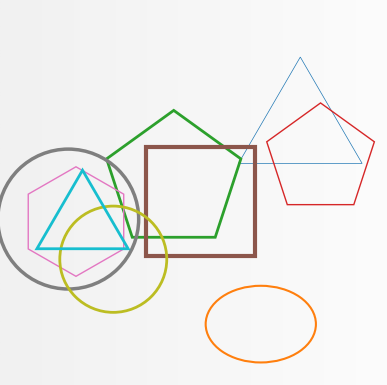[{"shape": "triangle", "thickness": 0.5, "radius": 0.92, "center": [0.775, 0.668]}, {"shape": "oval", "thickness": 1.5, "radius": 0.71, "center": [0.673, 0.158]}, {"shape": "pentagon", "thickness": 2, "radius": 0.91, "center": [0.448, 0.531]}, {"shape": "pentagon", "thickness": 1, "radius": 0.73, "center": [0.827, 0.587]}, {"shape": "square", "thickness": 3, "radius": 0.71, "center": [0.517, 0.477]}, {"shape": "hexagon", "thickness": 1, "radius": 0.71, "center": [0.196, 0.425]}, {"shape": "circle", "thickness": 2.5, "radius": 0.91, "center": [0.176, 0.431]}, {"shape": "circle", "thickness": 2, "radius": 0.69, "center": [0.292, 0.327]}, {"shape": "triangle", "thickness": 2, "radius": 0.68, "center": [0.213, 0.422]}]